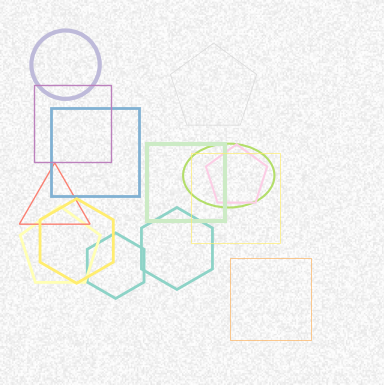[{"shape": "hexagon", "thickness": 2, "radius": 0.43, "center": [0.3, 0.31]}, {"shape": "hexagon", "thickness": 2, "radius": 0.53, "center": [0.46, 0.355]}, {"shape": "pentagon", "thickness": 2, "radius": 0.55, "center": [0.156, 0.355]}, {"shape": "circle", "thickness": 3, "radius": 0.44, "center": [0.17, 0.832]}, {"shape": "triangle", "thickness": 1, "radius": 0.53, "center": [0.142, 0.471]}, {"shape": "square", "thickness": 2, "radius": 0.57, "center": [0.247, 0.604]}, {"shape": "square", "thickness": 0.5, "radius": 0.53, "center": [0.703, 0.223]}, {"shape": "oval", "thickness": 1.5, "radius": 0.59, "center": [0.594, 0.544]}, {"shape": "pentagon", "thickness": 1.5, "radius": 0.42, "center": [0.614, 0.541]}, {"shape": "pentagon", "thickness": 0.5, "radius": 0.59, "center": [0.555, 0.77]}, {"shape": "square", "thickness": 1, "radius": 0.5, "center": [0.188, 0.679]}, {"shape": "square", "thickness": 3, "radius": 0.5, "center": [0.483, 0.527]}, {"shape": "hexagon", "thickness": 2, "radius": 0.55, "center": [0.199, 0.374]}, {"shape": "square", "thickness": 0.5, "radius": 0.58, "center": [0.612, 0.486]}]